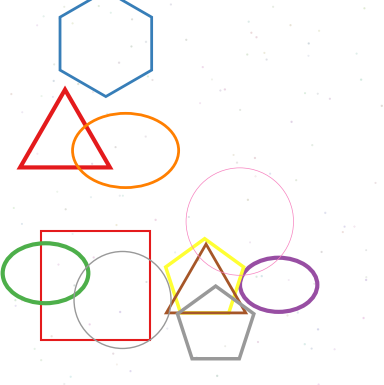[{"shape": "square", "thickness": 1.5, "radius": 0.7, "center": [0.248, 0.259]}, {"shape": "triangle", "thickness": 3, "radius": 0.67, "center": [0.169, 0.632]}, {"shape": "hexagon", "thickness": 2, "radius": 0.69, "center": [0.275, 0.887]}, {"shape": "oval", "thickness": 3, "radius": 0.56, "center": [0.118, 0.29]}, {"shape": "oval", "thickness": 3, "radius": 0.5, "center": [0.724, 0.26]}, {"shape": "oval", "thickness": 2, "radius": 0.69, "center": [0.326, 0.609]}, {"shape": "pentagon", "thickness": 2.5, "radius": 0.53, "center": [0.532, 0.273]}, {"shape": "triangle", "thickness": 2, "radius": 0.6, "center": [0.535, 0.247]}, {"shape": "circle", "thickness": 0.5, "radius": 0.7, "center": [0.623, 0.424]}, {"shape": "circle", "thickness": 1, "radius": 0.63, "center": [0.318, 0.221]}, {"shape": "pentagon", "thickness": 2.5, "radius": 0.52, "center": [0.56, 0.153]}]